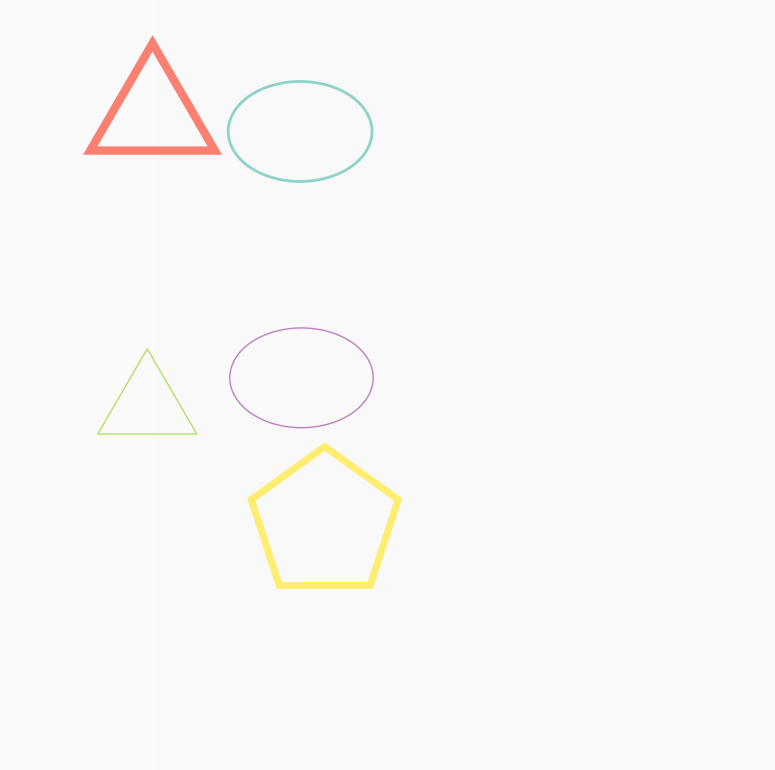[{"shape": "oval", "thickness": 1, "radius": 0.46, "center": [0.387, 0.829]}, {"shape": "triangle", "thickness": 3, "radius": 0.46, "center": [0.197, 0.851]}, {"shape": "triangle", "thickness": 0.5, "radius": 0.37, "center": [0.19, 0.473]}, {"shape": "oval", "thickness": 0.5, "radius": 0.46, "center": [0.389, 0.509]}, {"shape": "pentagon", "thickness": 2.5, "radius": 0.5, "center": [0.419, 0.32]}]